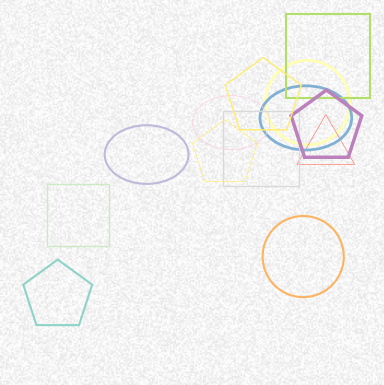[{"shape": "pentagon", "thickness": 1.5, "radius": 0.47, "center": [0.15, 0.232]}, {"shape": "circle", "thickness": 2, "radius": 0.55, "center": [0.799, 0.733]}, {"shape": "oval", "thickness": 1.5, "radius": 0.54, "center": [0.381, 0.599]}, {"shape": "triangle", "thickness": 0.5, "radius": 0.43, "center": [0.846, 0.616]}, {"shape": "oval", "thickness": 2, "radius": 0.6, "center": [0.794, 0.694]}, {"shape": "circle", "thickness": 1.5, "radius": 0.53, "center": [0.788, 0.334]}, {"shape": "square", "thickness": 1.5, "radius": 0.55, "center": [0.852, 0.856]}, {"shape": "oval", "thickness": 0.5, "radius": 0.5, "center": [0.6, 0.681]}, {"shape": "square", "thickness": 1, "radius": 0.49, "center": [0.678, 0.614]}, {"shape": "pentagon", "thickness": 2.5, "radius": 0.48, "center": [0.848, 0.67]}, {"shape": "square", "thickness": 1, "radius": 0.41, "center": [0.203, 0.441]}, {"shape": "pentagon", "thickness": 1, "radius": 0.52, "center": [0.684, 0.747]}, {"shape": "pentagon", "thickness": 0.5, "radius": 0.44, "center": [0.584, 0.601]}]